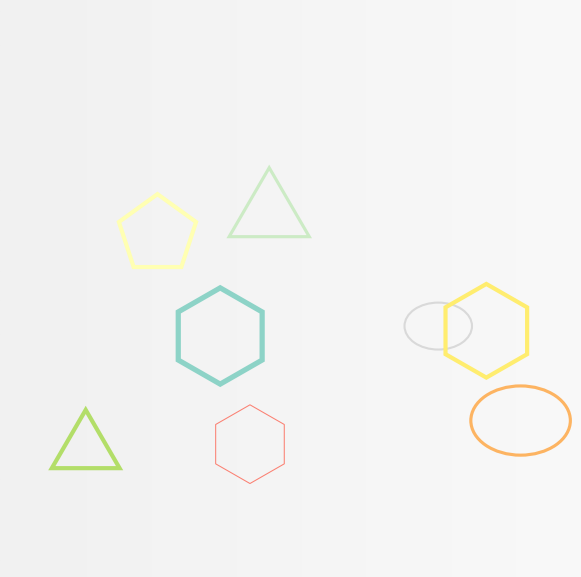[{"shape": "hexagon", "thickness": 2.5, "radius": 0.42, "center": [0.379, 0.417]}, {"shape": "pentagon", "thickness": 2, "radius": 0.35, "center": [0.271, 0.593]}, {"shape": "hexagon", "thickness": 0.5, "radius": 0.34, "center": [0.43, 0.23]}, {"shape": "oval", "thickness": 1.5, "radius": 0.43, "center": [0.896, 0.271]}, {"shape": "triangle", "thickness": 2, "radius": 0.34, "center": [0.147, 0.222]}, {"shape": "oval", "thickness": 1, "radius": 0.29, "center": [0.754, 0.435]}, {"shape": "triangle", "thickness": 1.5, "radius": 0.4, "center": [0.463, 0.629]}, {"shape": "hexagon", "thickness": 2, "radius": 0.41, "center": [0.837, 0.426]}]